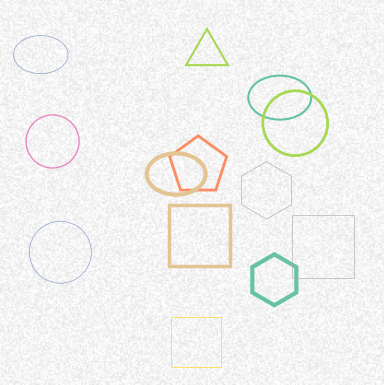[{"shape": "hexagon", "thickness": 3, "radius": 0.33, "center": [0.713, 0.273]}, {"shape": "oval", "thickness": 1.5, "radius": 0.41, "center": [0.727, 0.746]}, {"shape": "pentagon", "thickness": 2, "radius": 0.39, "center": [0.515, 0.569]}, {"shape": "circle", "thickness": 0.5, "radius": 0.4, "center": [0.157, 0.345]}, {"shape": "oval", "thickness": 0.5, "radius": 0.35, "center": [0.106, 0.858]}, {"shape": "circle", "thickness": 1, "radius": 0.34, "center": [0.137, 0.633]}, {"shape": "triangle", "thickness": 1.5, "radius": 0.31, "center": [0.538, 0.862]}, {"shape": "circle", "thickness": 2, "radius": 0.42, "center": [0.767, 0.68]}, {"shape": "square", "thickness": 0.5, "radius": 0.33, "center": [0.51, 0.113]}, {"shape": "oval", "thickness": 3, "radius": 0.38, "center": [0.458, 0.548]}, {"shape": "square", "thickness": 2.5, "radius": 0.39, "center": [0.518, 0.389]}, {"shape": "square", "thickness": 0.5, "radius": 0.41, "center": [0.84, 0.359]}, {"shape": "hexagon", "thickness": 0.5, "radius": 0.37, "center": [0.692, 0.505]}]